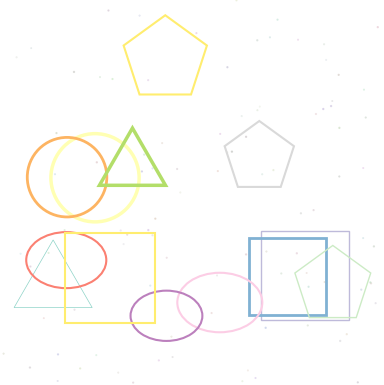[{"shape": "triangle", "thickness": 0.5, "radius": 0.59, "center": [0.138, 0.26]}, {"shape": "circle", "thickness": 2.5, "radius": 0.57, "center": [0.247, 0.538]}, {"shape": "square", "thickness": 1, "radius": 0.58, "center": [0.792, 0.285]}, {"shape": "oval", "thickness": 1.5, "radius": 0.52, "center": [0.172, 0.324]}, {"shape": "square", "thickness": 2, "radius": 0.5, "center": [0.746, 0.282]}, {"shape": "circle", "thickness": 2, "radius": 0.52, "center": [0.174, 0.54]}, {"shape": "triangle", "thickness": 2.5, "radius": 0.5, "center": [0.344, 0.568]}, {"shape": "oval", "thickness": 1.5, "radius": 0.55, "center": [0.571, 0.214]}, {"shape": "pentagon", "thickness": 1.5, "radius": 0.47, "center": [0.674, 0.591]}, {"shape": "oval", "thickness": 1.5, "radius": 0.47, "center": [0.432, 0.18]}, {"shape": "pentagon", "thickness": 1, "radius": 0.52, "center": [0.864, 0.259]}, {"shape": "square", "thickness": 1.5, "radius": 0.58, "center": [0.286, 0.277]}, {"shape": "pentagon", "thickness": 1.5, "radius": 0.57, "center": [0.429, 0.847]}]